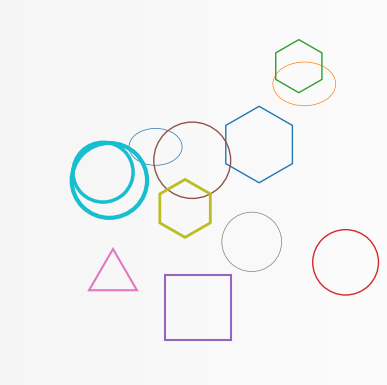[{"shape": "oval", "thickness": 0.5, "radius": 0.34, "center": [0.401, 0.619]}, {"shape": "hexagon", "thickness": 1, "radius": 0.5, "center": [0.669, 0.625]}, {"shape": "oval", "thickness": 0.5, "radius": 0.41, "center": [0.785, 0.782]}, {"shape": "hexagon", "thickness": 1, "radius": 0.34, "center": [0.771, 0.828]}, {"shape": "circle", "thickness": 1, "radius": 0.42, "center": [0.892, 0.319]}, {"shape": "square", "thickness": 1.5, "radius": 0.42, "center": [0.511, 0.201]}, {"shape": "circle", "thickness": 1, "radius": 0.5, "center": [0.496, 0.584]}, {"shape": "triangle", "thickness": 1.5, "radius": 0.36, "center": [0.292, 0.282]}, {"shape": "circle", "thickness": 0.5, "radius": 0.39, "center": [0.65, 0.372]}, {"shape": "hexagon", "thickness": 2, "radius": 0.38, "center": [0.478, 0.459]}, {"shape": "circle", "thickness": 3, "radius": 0.49, "center": [0.282, 0.531]}, {"shape": "circle", "thickness": 2.5, "radius": 0.39, "center": [0.266, 0.553]}]